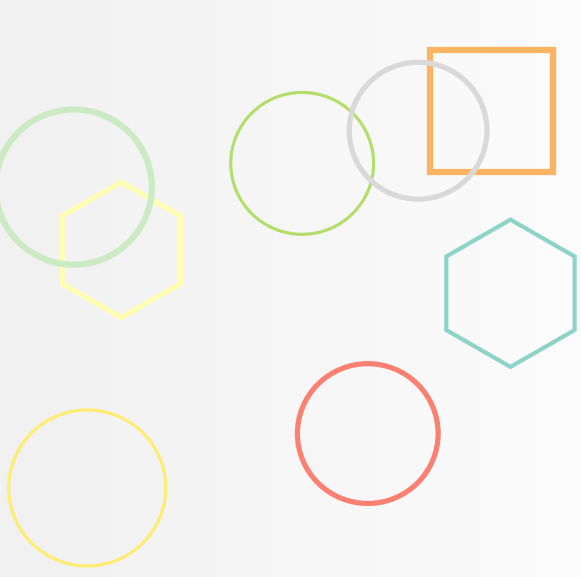[{"shape": "hexagon", "thickness": 2, "radius": 0.64, "center": [0.878, 0.491]}, {"shape": "hexagon", "thickness": 2.5, "radius": 0.59, "center": [0.209, 0.567]}, {"shape": "circle", "thickness": 2.5, "radius": 0.61, "center": [0.633, 0.248]}, {"shape": "square", "thickness": 3, "radius": 0.53, "center": [0.845, 0.807]}, {"shape": "circle", "thickness": 1.5, "radius": 0.61, "center": [0.52, 0.716]}, {"shape": "circle", "thickness": 2.5, "radius": 0.59, "center": [0.719, 0.773]}, {"shape": "circle", "thickness": 3, "radius": 0.67, "center": [0.127, 0.675]}, {"shape": "circle", "thickness": 1.5, "radius": 0.68, "center": [0.15, 0.154]}]